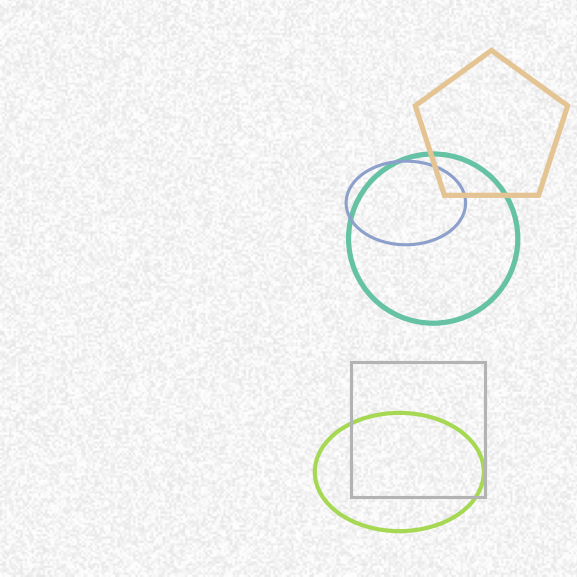[{"shape": "circle", "thickness": 2.5, "radius": 0.73, "center": [0.75, 0.586]}, {"shape": "oval", "thickness": 1.5, "radius": 0.52, "center": [0.703, 0.648]}, {"shape": "oval", "thickness": 2, "radius": 0.73, "center": [0.691, 0.182]}, {"shape": "pentagon", "thickness": 2.5, "radius": 0.69, "center": [0.851, 0.773]}, {"shape": "square", "thickness": 1.5, "radius": 0.58, "center": [0.724, 0.255]}]